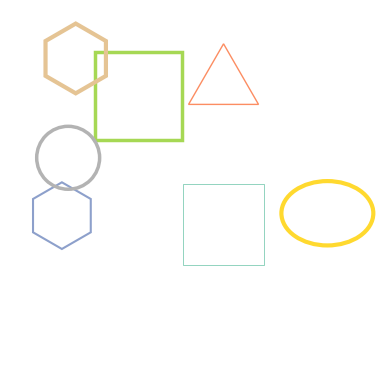[{"shape": "square", "thickness": 0.5, "radius": 0.52, "center": [0.58, 0.417]}, {"shape": "triangle", "thickness": 1, "radius": 0.52, "center": [0.581, 0.781]}, {"shape": "hexagon", "thickness": 1.5, "radius": 0.43, "center": [0.161, 0.44]}, {"shape": "square", "thickness": 2.5, "radius": 0.57, "center": [0.361, 0.751]}, {"shape": "oval", "thickness": 3, "radius": 0.6, "center": [0.85, 0.446]}, {"shape": "hexagon", "thickness": 3, "radius": 0.45, "center": [0.197, 0.848]}, {"shape": "circle", "thickness": 2.5, "radius": 0.41, "center": [0.177, 0.59]}]